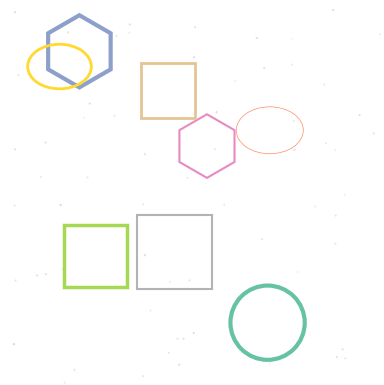[{"shape": "circle", "thickness": 3, "radius": 0.48, "center": [0.695, 0.162]}, {"shape": "oval", "thickness": 0.5, "radius": 0.44, "center": [0.701, 0.662]}, {"shape": "hexagon", "thickness": 3, "radius": 0.47, "center": [0.206, 0.867]}, {"shape": "hexagon", "thickness": 1.5, "radius": 0.41, "center": [0.538, 0.621]}, {"shape": "square", "thickness": 2.5, "radius": 0.41, "center": [0.248, 0.335]}, {"shape": "oval", "thickness": 2, "radius": 0.41, "center": [0.155, 0.827]}, {"shape": "square", "thickness": 2, "radius": 0.35, "center": [0.436, 0.765]}, {"shape": "square", "thickness": 1.5, "radius": 0.48, "center": [0.453, 0.345]}]